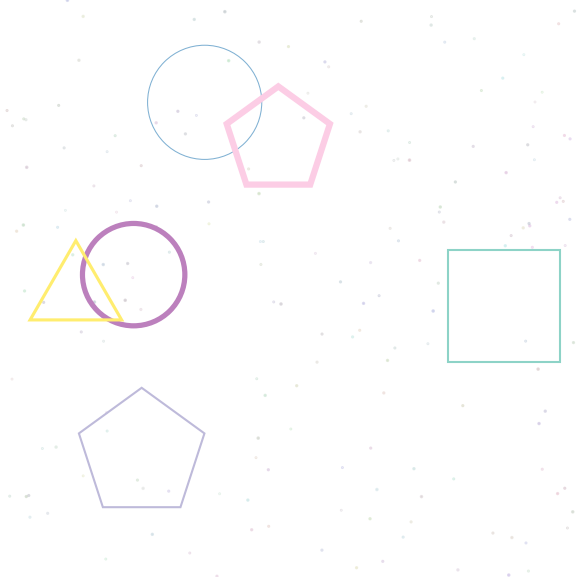[{"shape": "square", "thickness": 1, "radius": 0.49, "center": [0.872, 0.469]}, {"shape": "pentagon", "thickness": 1, "radius": 0.57, "center": [0.245, 0.213]}, {"shape": "circle", "thickness": 0.5, "radius": 0.49, "center": [0.354, 0.822]}, {"shape": "pentagon", "thickness": 3, "radius": 0.47, "center": [0.482, 0.756]}, {"shape": "circle", "thickness": 2.5, "radius": 0.44, "center": [0.231, 0.524]}, {"shape": "triangle", "thickness": 1.5, "radius": 0.46, "center": [0.131, 0.491]}]